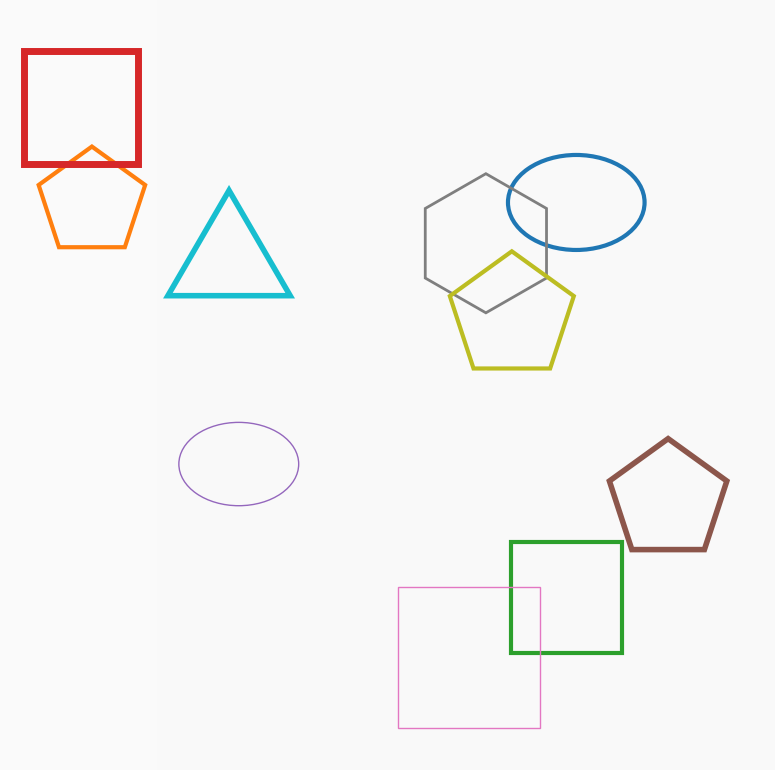[{"shape": "oval", "thickness": 1.5, "radius": 0.44, "center": [0.744, 0.737]}, {"shape": "pentagon", "thickness": 1.5, "radius": 0.36, "center": [0.119, 0.737]}, {"shape": "square", "thickness": 1.5, "radius": 0.36, "center": [0.731, 0.224]}, {"shape": "square", "thickness": 2.5, "radius": 0.37, "center": [0.104, 0.86]}, {"shape": "oval", "thickness": 0.5, "radius": 0.39, "center": [0.308, 0.397]}, {"shape": "pentagon", "thickness": 2, "radius": 0.4, "center": [0.862, 0.351]}, {"shape": "square", "thickness": 0.5, "radius": 0.46, "center": [0.605, 0.146]}, {"shape": "hexagon", "thickness": 1, "radius": 0.45, "center": [0.627, 0.684]}, {"shape": "pentagon", "thickness": 1.5, "radius": 0.42, "center": [0.66, 0.59]}, {"shape": "triangle", "thickness": 2, "radius": 0.46, "center": [0.296, 0.662]}]